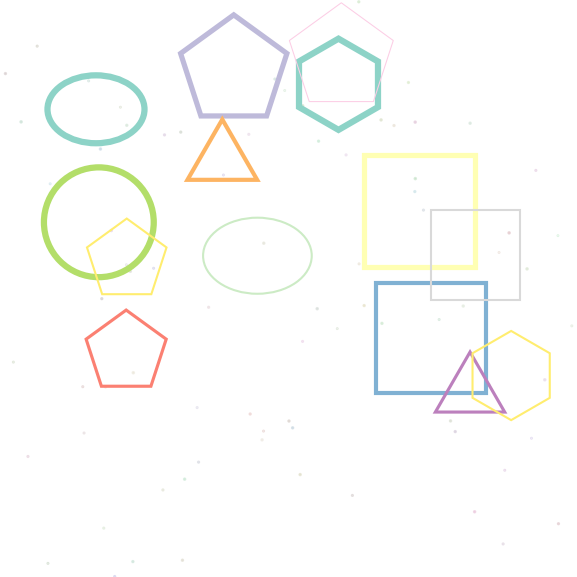[{"shape": "oval", "thickness": 3, "radius": 0.42, "center": [0.166, 0.81]}, {"shape": "hexagon", "thickness": 3, "radius": 0.39, "center": [0.586, 0.853]}, {"shape": "square", "thickness": 2.5, "radius": 0.48, "center": [0.726, 0.634]}, {"shape": "pentagon", "thickness": 2.5, "radius": 0.48, "center": [0.405, 0.877]}, {"shape": "pentagon", "thickness": 1.5, "radius": 0.36, "center": [0.218, 0.389]}, {"shape": "square", "thickness": 2, "radius": 0.48, "center": [0.747, 0.414]}, {"shape": "triangle", "thickness": 2, "radius": 0.35, "center": [0.385, 0.723]}, {"shape": "circle", "thickness": 3, "radius": 0.48, "center": [0.171, 0.614]}, {"shape": "pentagon", "thickness": 0.5, "radius": 0.47, "center": [0.591, 0.9]}, {"shape": "square", "thickness": 1, "radius": 0.39, "center": [0.824, 0.557]}, {"shape": "triangle", "thickness": 1.5, "radius": 0.35, "center": [0.814, 0.32]}, {"shape": "oval", "thickness": 1, "radius": 0.47, "center": [0.446, 0.556]}, {"shape": "pentagon", "thickness": 1, "radius": 0.36, "center": [0.219, 0.548]}, {"shape": "hexagon", "thickness": 1, "radius": 0.39, "center": [0.885, 0.349]}]